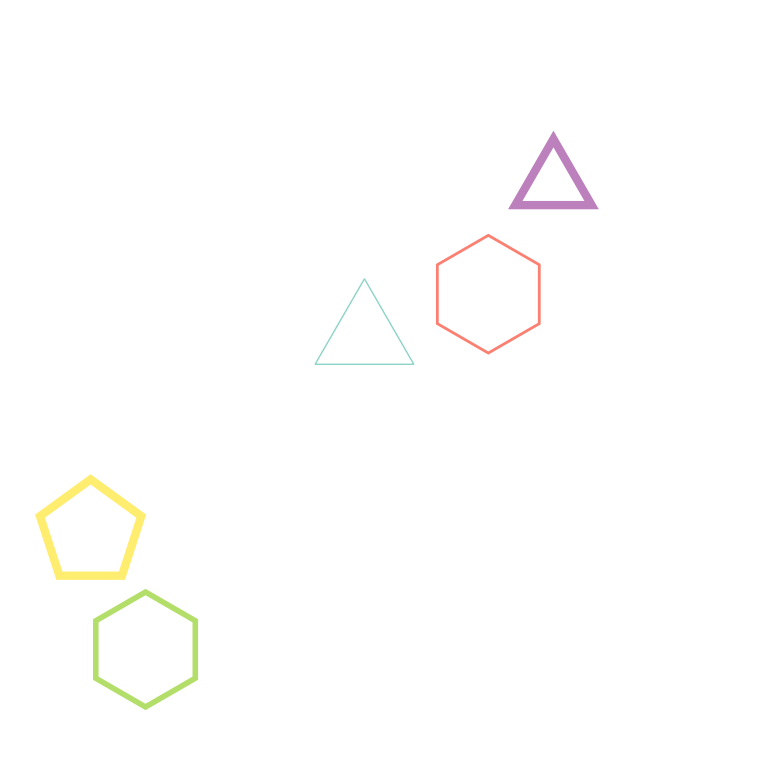[{"shape": "triangle", "thickness": 0.5, "radius": 0.37, "center": [0.473, 0.564]}, {"shape": "hexagon", "thickness": 1, "radius": 0.38, "center": [0.634, 0.618]}, {"shape": "hexagon", "thickness": 2, "radius": 0.37, "center": [0.189, 0.156]}, {"shape": "triangle", "thickness": 3, "radius": 0.29, "center": [0.719, 0.762]}, {"shape": "pentagon", "thickness": 3, "radius": 0.35, "center": [0.118, 0.308]}]